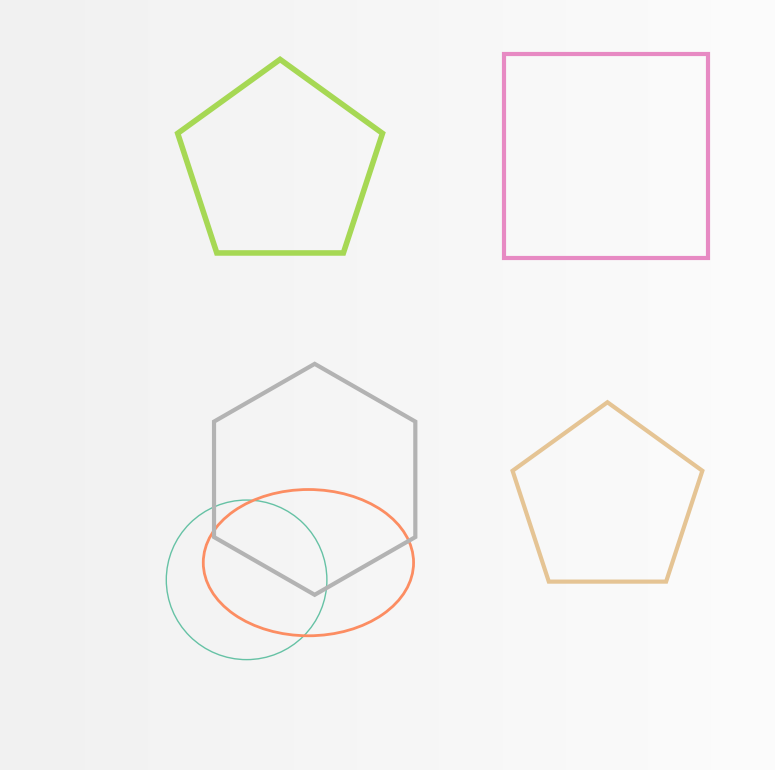[{"shape": "circle", "thickness": 0.5, "radius": 0.52, "center": [0.318, 0.247]}, {"shape": "oval", "thickness": 1, "radius": 0.68, "center": [0.398, 0.269]}, {"shape": "square", "thickness": 1.5, "radius": 0.66, "center": [0.782, 0.797]}, {"shape": "pentagon", "thickness": 2, "radius": 0.69, "center": [0.361, 0.784]}, {"shape": "pentagon", "thickness": 1.5, "radius": 0.64, "center": [0.784, 0.349]}, {"shape": "hexagon", "thickness": 1.5, "radius": 0.75, "center": [0.406, 0.377]}]